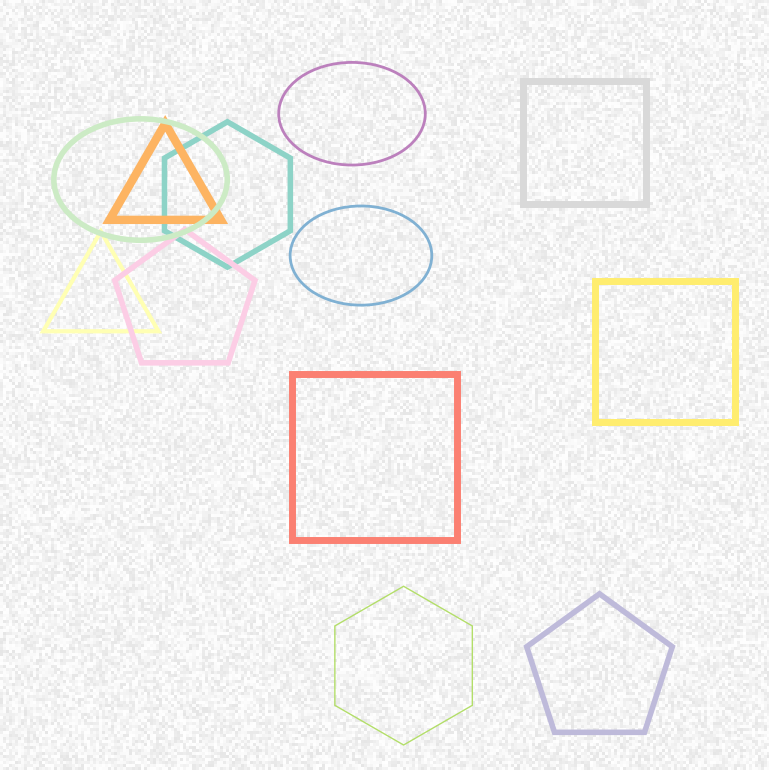[{"shape": "hexagon", "thickness": 2, "radius": 0.47, "center": [0.295, 0.747]}, {"shape": "triangle", "thickness": 1.5, "radius": 0.43, "center": [0.131, 0.613]}, {"shape": "pentagon", "thickness": 2, "radius": 0.5, "center": [0.779, 0.129]}, {"shape": "square", "thickness": 2.5, "radius": 0.54, "center": [0.486, 0.407]}, {"shape": "oval", "thickness": 1, "radius": 0.46, "center": [0.469, 0.668]}, {"shape": "triangle", "thickness": 3, "radius": 0.42, "center": [0.215, 0.756]}, {"shape": "hexagon", "thickness": 0.5, "radius": 0.52, "center": [0.524, 0.136]}, {"shape": "pentagon", "thickness": 2, "radius": 0.48, "center": [0.24, 0.606]}, {"shape": "square", "thickness": 2.5, "radius": 0.4, "center": [0.759, 0.815]}, {"shape": "oval", "thickness": 1, "radius": 0.48, "center": [0.457, 0.852]}, {"shape": "oval", "thickness": 2, "radius": 0.56, "center": [0.183, 0.767]}, {"shape": "square", "thickness": 2.5, "radius": 0.46, "center": [0.864, 0.543]}]